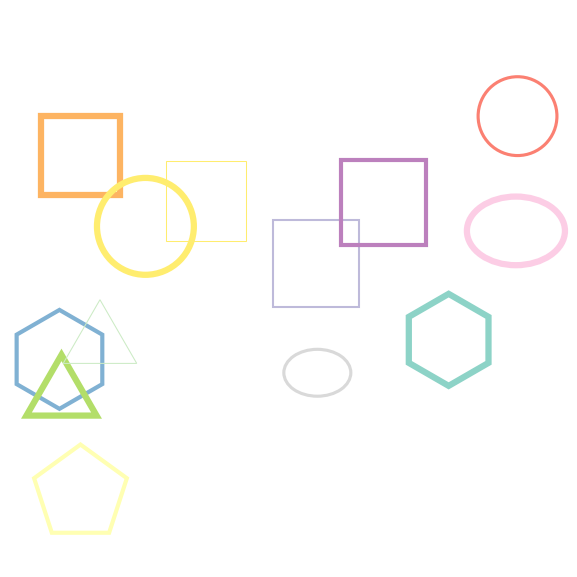[{"shape": "hexagon", "thickness": 3, "radius": 0.4, "center": [0.777, 0.411]}, {"shape": "pentagon", "thickness": 2, "radius": 0.42, "center": [0.139, 0.145]}, {"shape": "square", "thickness": 1, "radius": 0.38, "center": [0.547, 0.543]}, {"shape": "circle", "thickness": 1.5, "radius": 0.34, "center": [0.896, 0.798]}, {"shape": "hexagon", "thickness": 2, "radius": 0.43, "center": [0.103, 0.377]}, {"shape": "square", "thickness": 3, "radius": 0.34, "center": [0.14, 0.731]}, {"shape": "triangle", "thickness": 3, "radius": 0.35, "center": [0.106, 0.315]}, {"shape": "oval", "thickness": 3, "radius": 0.42, "center": [0.893, 0.599]}, {"shape": "oval", "thickness": 1.5, "radius": 0.29, "center": [0.549, 0.354]}, {"shape": "square", "thickness": 2, "radius": 0.37, "center": [0.664, 0.648]}, {"shape": "triangle", "thickness": 0.5, "radius": 0.37, "center": [0.173, 0.407]}, {"shape": "square", "thickness": 0.5, "radius": 0.35, "center": [0.356, 0.651]}, {"shape": "circle", "thickness": 3, "radius": 0.42, "center": [0.252, 0.607]}]